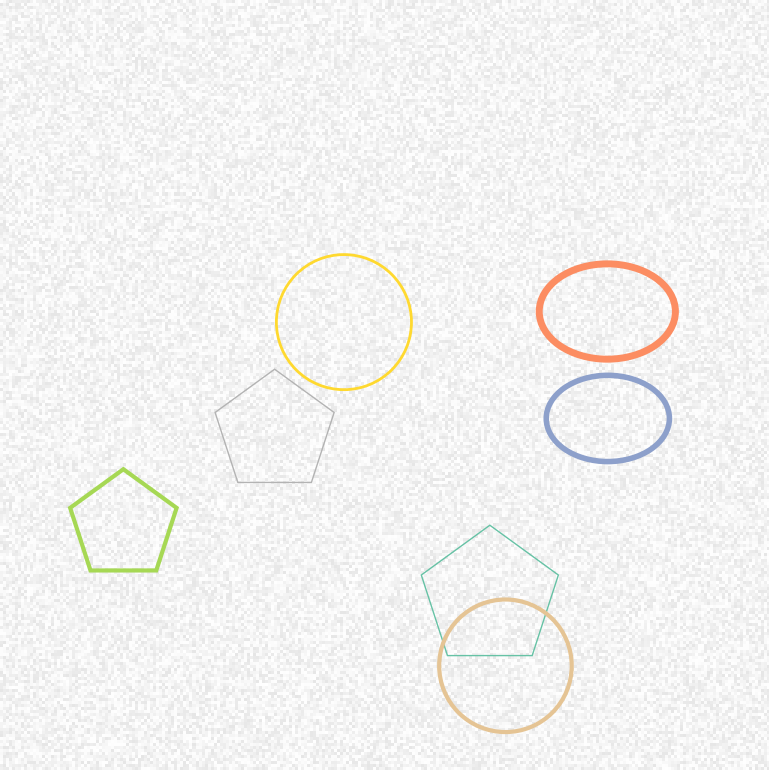[{"shape": "pentagon", "thickness": 0.5, "radius": 0.47, "center": [0.636, 0.224]}, {"shape": "oval", "thickness": 2.5, "radius": 0.44, "center": [0.789, 0.595]}, {"shape": "oval", "thickness": 2, "radius": 0.4, "center": [0.789, 0.457]}, {"shape": "pentagon", "thickness": 1.5, "radius": 0.36, "center": [0.16, 0.318]}, {"shape": "circle", "thickness": 1, "radius": 0.44, "center": [0.447, 0.582]}, {"shape": "circle", "thickness": 1.5, "radius": 0.43, "center": [0.656, 0.135]}, {"shape": "pentagon", "thickness": 0.5, "radius": 0.41, "center": [0.357, 0.439]}]